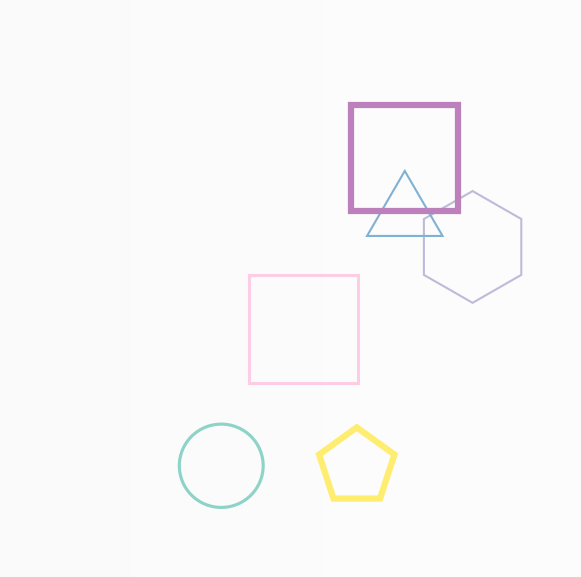[{"shape": "circle", "thickness": 1.5, "radius": 0.36, "center": [0.381, 0.193]}, {"shape": "hexagon", "thickness": 1, "radius": 0.48, "center": [0.813, 0.572]}, {"shape": "triangle", "thickness": 1, "radius": 0.38, "center": [0.696, 0.628]}, {"shape": "square", "thickness": 1.5, "radius": 0.47, "center": [0.522, 0.429]}, {"shape": "square", "thickness": 3, "radius": 0.46, "center": [0.696, 0.726]}, {"shape": "pentagon", "thickness": 3, "radius": 0.34, "center": [0.614, 0.191]}]